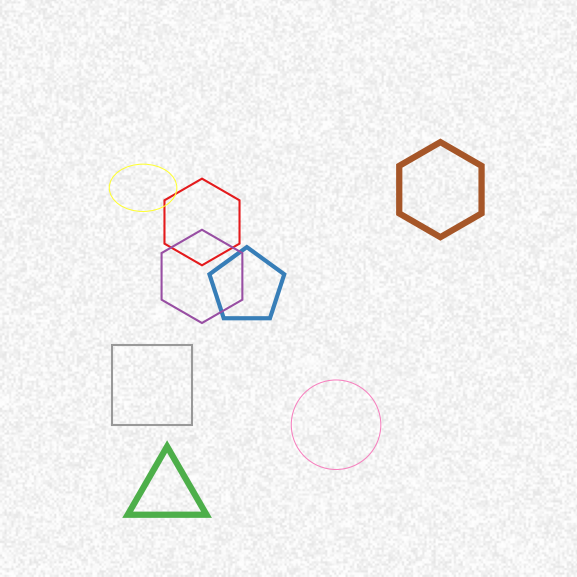[{"shape": "hexagon", "thickness": 1, "radius": 0.38, "center": [0.35, 0.615]}, {"shape": "pentagon", "thickness": 2, "radius": 0.34, "center": [0.427, 0.503]}, {"shape": "triangle", "thickness": 3, "radius": 0.39, "center": [0.289, 0.147]}, {"shape": "hexagon", "thickness": 1, "radius": 0.4, "center": [0.35, 0.521]}, {"shape": "oval", "thickness": 0.5, "radius": 0.29, "center": [0.248, 0.674]}, {"shape": "hexagon", "thickness": 3, "radius": 0.41, "center": [0.763, 0.671]}, {"shape": "circle", "thickness": 0.5, "radius": 0.39, "center": [0.582, 0.264]}, {"shape": "square", "thickness": 1, "radius": 0.35, "center": [0.263, 0.332]}]